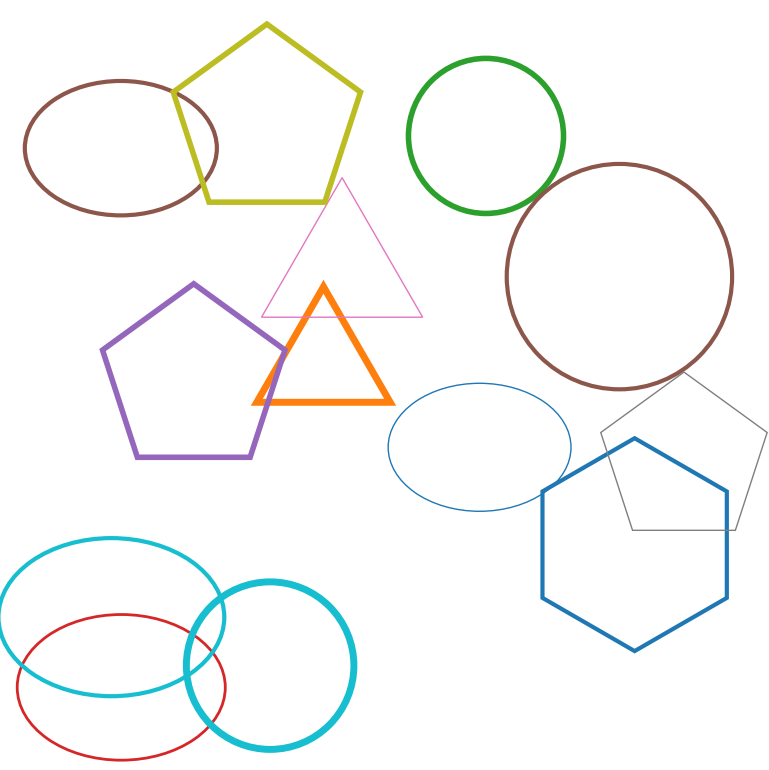[{"shape": "oval", "thickness": 0.5, "radius": 0.59, "center": [0.623, 0.419]}, {"shape": "hexagon", "thickness": 1.5, "radius": 0.69, "center": [0.824, 0.293]}, {"shape": "triangle", "thickness": 2.5, "radius": 0.5, "center": [0.42, 0.528]}, {"shape": "circle", "thickness": 2, "radius": 0.5, "center": [0.631, 0.823]}, {"shape": "oval", "thickness": 1, "radius": 0.68, "center": [0.157, 0.107]}, {"shape": "pentagon", "thickness": 2, "radius": 0.62, "center": [0.252, 0.507]}, {"shape": "circle", "thickness": 1.5, "radius": 0.73, "center": [0.804, 0.641]}, {"shape": "oval", "thickness": 1.5, "radius": 0.62, "center": [0.157, 0.808]}, {"shape": "triangle", "thickness": 0.5, "radius": 0.6, "center": [0.444, 0.648]}, {"shape": "pentagon", "thickness": 0.5, "radius": 0.57, "center": [0.888, 0.403]}, {"shape": "pentagon", "thickness": 2, "radius": 0.64, "center": [0.347, 0.841]}, {"shape": "circle", "thickness": 2.5, "radius": 0.54, "center": [0.351, 0.136]}, {"shape": "oval", "thickness": 1.5, "radius": 0.73, "center": [0.145, 0.198]}]